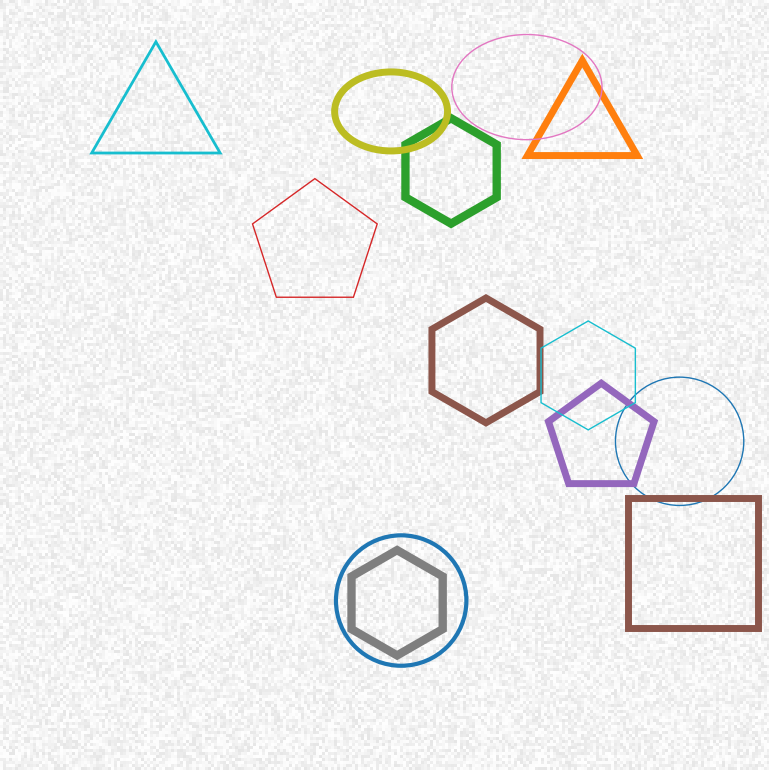[{"shape": "circle", "thickness": 0.5, "radius": 0.42, "center": [0.883, 0.427]}, {"shape": "circle", "thickness": 1.5, "radius": 0.42, "center": [0.521, 0.22]}, {"shape": "triangle", "thickness": 2.5, "radius": 0.41, "center": [0.756, 0.839]}, {"shape": "hexagon", "thickness": 3, "radius": 0.34, "center": [0.586, 0.778]}, {"shape": "pentagon", "thickness": 0.5, "radius": 0.43, "center": [0.409, 0.683]}, {"shape": "pentagon", "thickness": 2.5, "radius": 0.36, "center": [0.781, 0.43]}, {"shape": "hexagon", "thickness": 2.5, "radius": 0.41, "center": [0.631, 0.532]}, {"shape": "square", "thickness": 2.5, "radius": 0.42, "center": [0.9, 0.269]}, {"shape": "oval", "thickness": 0.5, "radius": 0.49, "center": [0.684, 0.887]}, {"shape": "hexagon", "thickness": 3, "radius": 0.34, "center": [0.516, 0.217]}, {"shape": "oval", "thickness": 2.5, "radius": 0.37, "center": [0.508, 0.855]}, {"shape": "triangle", "thickness": 1, "radius": 0.48, "center": [0.202, 0.849]}, {"shape": "hexagon", "thickness": 0.5, "radius": 0.35, "center": [0.764, 0.512]}]